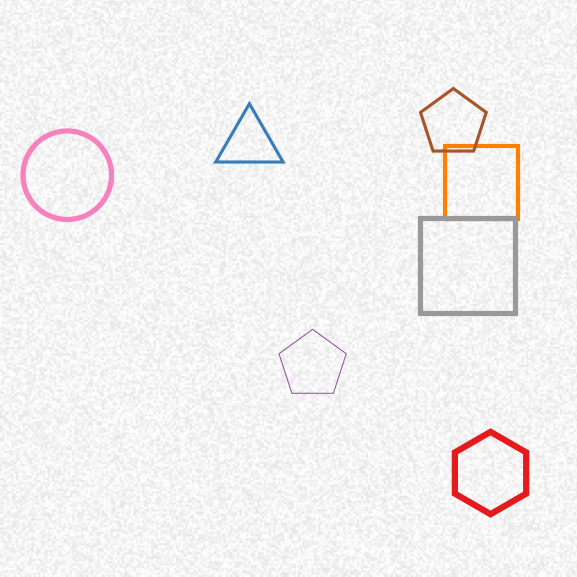[{"shape": "hexagon", "thickness": 3, "radius": 0.36, "center": [0.849, 0.18]}, {"shape": "triangle", "thickness": 1.5, "radius": 0.34, "center": [0.432, 0.752]}, {"shape": "pentagon", "thickness": 0.5, "radius": 0.31, "center": [0.541, 0.368]}, {"shape": "square", "thickness": 2, "radius": 0.32, "center": [0.834, 0.683]}, {"shape": "pentagon", "thickness": 1.5, "radius": 0.3, "center": [0.785, 0.786]}, {"shape": "circle", "thickness": 2.5, "radius": 0.38, "center": [0.117, 0.696]}, {"shape": "square", "thickness": 2.5, "radius": 0.41, "center": [0.81, 0.54]}]